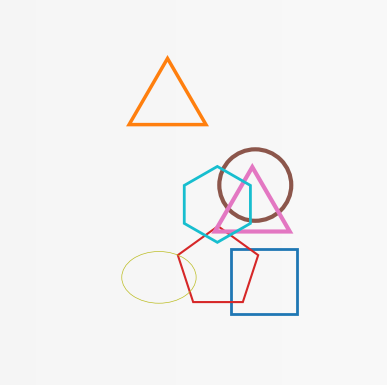[{"shape": "square", "thickness": 2, "radius": 0.42, "center": [0.682, 0.269]}, {"shape": "triangle", "thickness": 2.5, "radius": 0.57, "center": [0.432, 0.734]}, {"shape": "pentagon", "thickness": 1.5, "radius": 0.55, "center": [0.563, 0.304]}, {"shape": "circle", "thickness": 3, "radius": 0.46, "center": [0.659, 0.519]}, {"shape": "triangle", "thickness": 3, "radius": 0.56, "center": [0.651, 0.454]}, {"shape": "oval", "thickness": 0.5, "radius": 0.48, "center": [0.41, 0.28]}, {"shape": "hexagon", "thickness": 2, "radius": 0.49, "center": [0.561, 0.469]}]